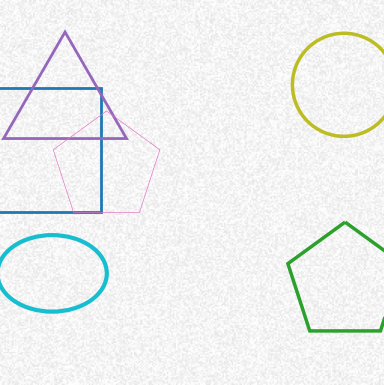[{"shape": "square", "thickness": 2, "radius": 0.81, "center": [0.102, 0.611]}, {"shape": "pentagon", "thickness": 2.5, "radius": 0.78, "center": [0.896, 0.267]}, {"shape": "triangle", "thickness": 2, "radius": 0.92, "center": [0.169, 0.732]}, {"shape": "pentagon", "thickness": 0.5, "radius": 0.73, "center": [0.277, 0.566]}, {"shape": "circle", "thickness": 2.5, "radius": 0.67, "center": [0.893, 0.78]}, {"shape": "oval", "thickness": 3, "radius": 0.71, "center": [0.135, 0.29]}]